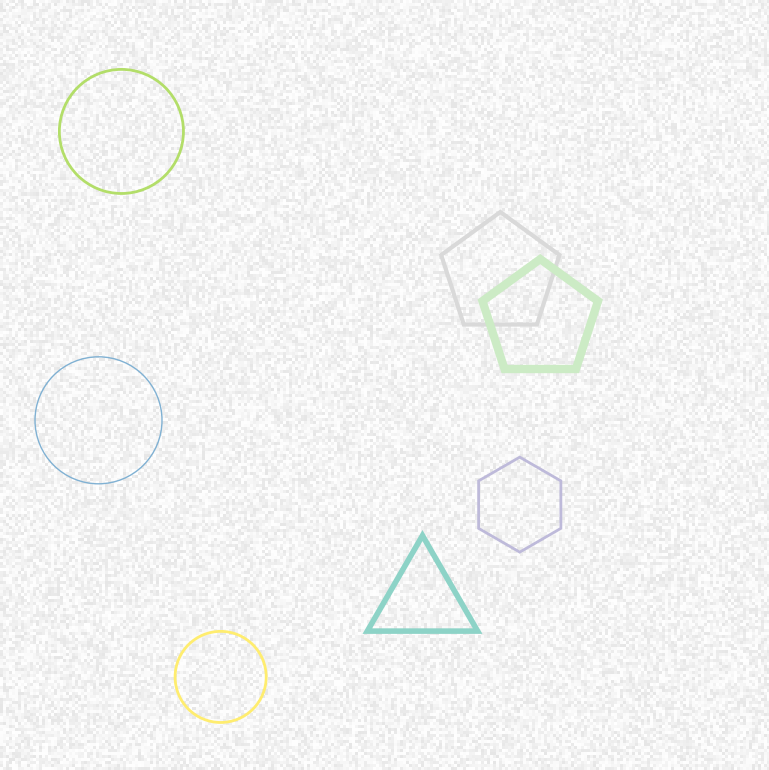[{"shape": "triangle", "thickness": 2, "radius": 0.41, "center": [0.549, 0.222]}, {"shape": "hexagon", "thickness": 1, "radius": 0.31, "center": [0.675, 0.345]}, {"shape": "circle", "thickness": 0.5, "radius": 0.41, "center": [0.128, 0.454]}, {"shape": "circle", "thickness": 1, "radius": 0.4, "center": [0.158, 0.829]}, {"shape": "pentagon", "thickness": 1.5, "radius": 0.4, "center": [0.65, 0.644]}, {"shape": "pentagon", "thickness": 3, "radius": 0.39, "center": [0.702, 0.585]}, {"shape": "circle", "thickness": 1, "radius": 0.3, "center": [0.287, 0.121]}]